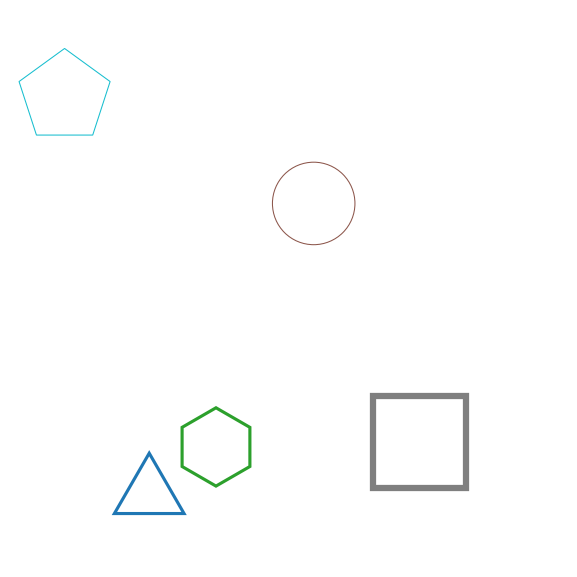[{"shape": "triangle", "thickness": 1.5, "radius": 0.35, "center": [0.258, 0.145]}, {"shape": "hexagon", "thickness": 1.5, "radius": 0.34, "center": [0.374, 0.225]}, {"shape": "circle", "thickness": 0.5, "radius": 0.36, "center": [0.543, 0.647]}, {"shape": "square", "thickness": 3, "radius": 0.4, "center": [0.726, 0.233]}, {"shape": "pentagon", "thickness": 0.5, "radius": 0.41, "center": [0.112, 0.832]}]